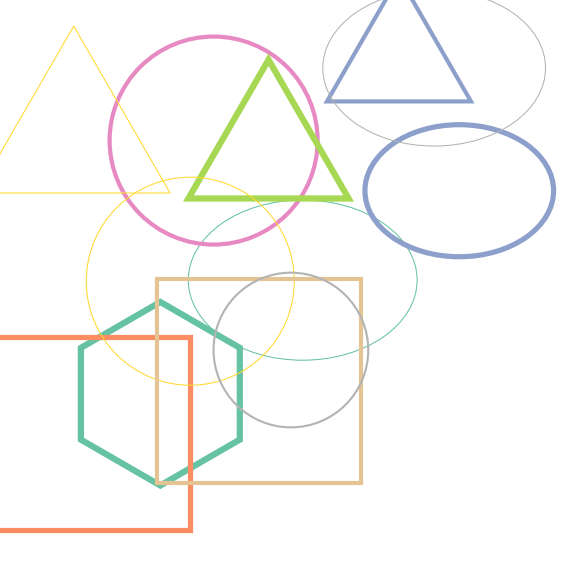[{"shape": "hexagon", "thickness": 3, "radius": 0.79, "center": [0.278, 0.317]}, {"shape": "oval", "thickness": 0.5, "radius": 0.99, "center": [0.524, 0.514]}, {"shape": "square", "thickness": 2.5, "radius": 0.83, "center": [0.163, 0.249]}, {"shape": "triangle", "thickness": 2, "radius": 0.72, "center": [0.691, 0.895]}, {"shape": "oval", "thickness": 2.5, "radius": 0.82, "center": [0.795, 0.669]}, {"shape": "circle", "thickness": 2, "radius": 0.9, "center": [0.37, 0.756]}, {"shape": "triangle", "thickness": 3, "radius": 0.8, "center": [0.465, 0.736]}, {"shape": "triangle", "thickness": 0.5, "radius": 0.96, "center": [0.128, 0.761]}, {"shape": "circle", "thickness": 0.5, "radius": 0.9, "center": [0.329, 0.512]}, {"shape": "square", "thickness": 2, "radius": 0.88, "center": [0.448, 0.339]}, {"shape": "circle", "thickness": 1, "radius": 0.67, "center": [0.504, 0.393]}, {"shape": "oval", "thickness": 0.5, "radius": 0.96, "center": [0.752, 0.881]}]